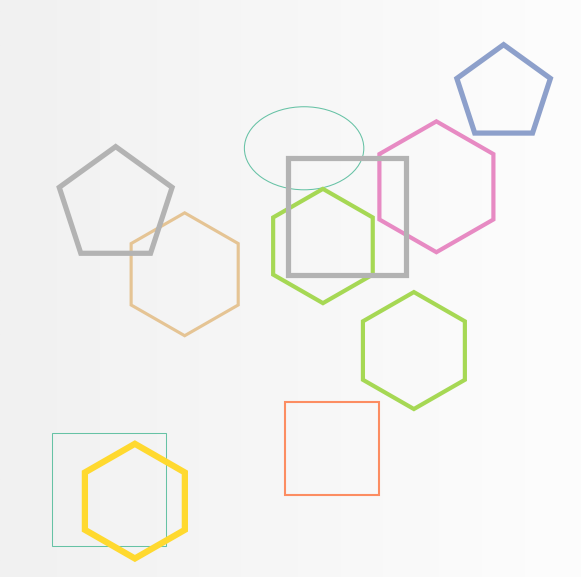[{"shape": "square", "thickness": 0.5, "radius": 0.49, "center": [0.187, 0.152]}, {"shape": "oval", "thickness": 0.5, "radius": 0.51, "center": [0.523, 0.742]}, {"shape": "square", "thickness": 1, "radius": 0.4, "center": [0.571, 0.223]}, {"shape": "pentagon", "thickness": 2.5, "radius": 0.42, "center": [0.866, 0.837]}, {"shape": "hexagon", "thickness": 2, "radius": 0.57, "center": [0.751, 0.676]}, {"shape": "hexagon", "thickness": 2, "radius": 0.49, "center": [0.556, 0.573]}, {"shape": "hexagon", "thickness": 2, "radius": 0.51, "center": [0.712, 0.392]}, {"shape": "hexagon", "thickness": 3, "radius": 0.5, "center": [0.232, 0.131]}, {"shape": "hexagon", "thickness": 1.5, "radius": 0.53, "center": [0.318, 0.524]}, {"shape": "pentagon", "thickness": 2.5, "radius": 0.51, "center": [0.199, 0.643]}, {"shape": "square", "thickness": 2.5, "radius": 0.51, "center": [0.598, 0.624]}]